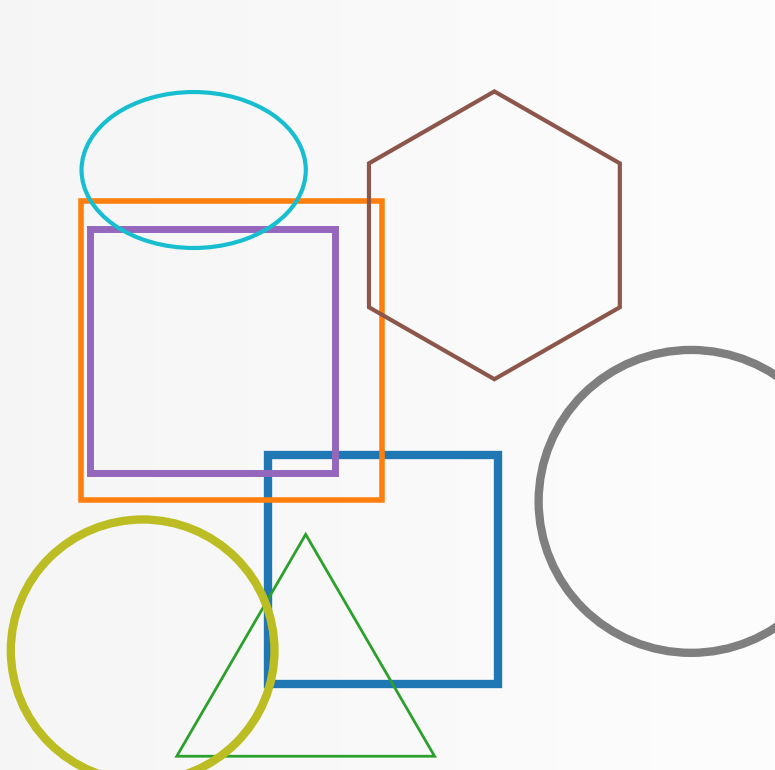[{"shape": "square", "thickness": 3, "radius": 0.74, "center": [0.494, 0.261]}, {"shape": "square", "thickness": 2, "radius": 0.97, "center": [0.299, 0.545]}, {"shape": "triangle", "thickness": 1, "radius": 0.96, "center": [0.394, 0.114]}, {"shape": "square", "thickness": 2.5, "radius": 0.79, "center": [0.274, 0.544]}, {"shape": "hexagon", "thickness": 1.5, "radius": 0.93, "center": [0.638, 0.694]}, {"shape": "circle", "thickness": 3, "radius": 0.98, "center": [0.892, 0.349]}, {"shape": "circle", "thickness": 3, "radius": 0.85, "center": [0.184, 0.155]}, {"shape": "oval", "thickness": 1.5, "radius": 0.72, "center": [0.25, 0.779]}]